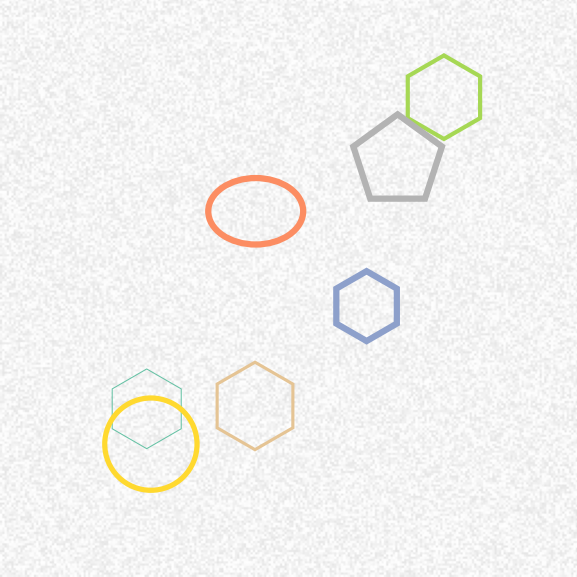[{"shape": "hexagon", "thickness": 0.5, "radius": 0.35, "center": [0.254, 0.291]}, {"shape": "oval", "thickness": 3, "radius": 0.41, "center": [0.443, 0.633]}, {"shape": "hexagon", "thickness": 3, "radius": 0.3, "center": [0.635, 0.469]}, {"shape": "hexagon", "thickness": 2, "radius": 0.36, "center": [0.769, 0.831]}, {"shape": "circle", "thickness": 2.5, "radius": 0.4, "center": [0.261, 0.23]}, {"shape": "hexagon", "thickness": 1.5, "radius": 0.38, "center": [0.442, 0.296]}, {"shape": "pentagon", "thickness": 3, "radius": 0.4, "center": [0.689, 0.72]}]